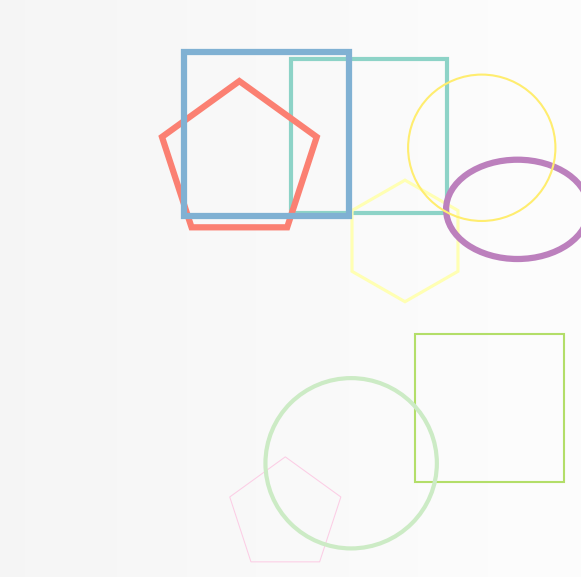[{"shape": "square", "thickness": 2, "radius": 0.67, "center": [0.635, 0.763]}, {"shape": "hexagon", "thickness": 1.5, "radius": 0.53, "center": [0.697, 0.582]}, {"shape": "pentagon", "thickness": 3, "radius": 0.7, "center": [0.412, 0.719]}, {"shape": "square", "thickness": 3, "radius": 0.71, "center": [0.458, 0.768]}, {"shape": "square", "thickness": 1, "radius": 0.64, "center": [0.842, 0.292]}, {"shape": "pentagon", "thickness": 0.5, "radius": 0.5, "center": [0.491, 0.108]}, {"shape": "oval", "thickness": 3, "radius": 0.61, "center": [0.89, 0.637]}, {"shape": "circle", "thickness": 2, "radius": 0.74, "center": [0.604, 0.197]}, {"shape": "circle", "thickness": 1, "radius": 0.63, "center": [0.829, 0.743]}]